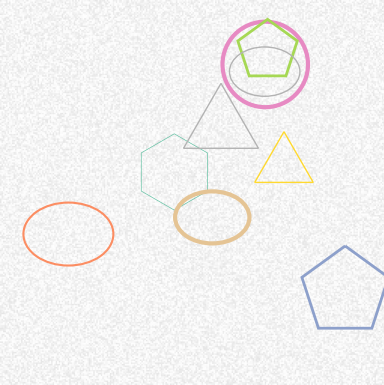[{"shape": "hexagon", "thickness": 0.5, "radius": 0.5, "center": [0.453, 0.553]}, {"shape": "oval", "thickness": 1.5, "radius": 0.58, "center": [0.178, 0.392]}, {"shape": "pentagon", "thickness": 2, "radius": 0.59, "center": [0.897, 0.243]}, {"shape": "circle", "thickness": 3, "radius": 0.56, "center": [0.689, 0.833]}, {"shape": "pentagon", "thickness": 2, "radius": 0.41, "center": [0.695, 0.869]}, {"shape": "triangle", "thickness": 1, "radius": 0.44, "center": [0.738, 0.57]}, {"shape": "oval", "thickness": 3, "radius": 0.48, "center": [0.551, 0.435]}, {"shape": "triangle", "thickness": 1, "radius": 0.56, "center": [0.574, 0.671]}, {"shape": "oval", "thickness": 1, "radius": 0.46, "center": [0.687, 0.814]}]